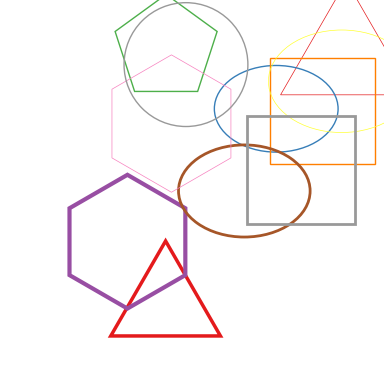[{"shape": "triangle", "thickness": 0.5, "radius": 0.99, "center": [0.899, 0.852]}, {"shape": "triangle", "thickness": 2.5, "radius": 0.82, "center": [0.43, 0.21]}, {"shape": "oval", "thickness": 1, "radius": 0.8, "center": [0.717, 0.717]}, {"shape": "pentagon", "thickness": 1, "radius": 0.7, "center": [0.431, 0.875]}, {"shape": "hexagon", "thickness": 3, "radius": 0.87, "center": [0.331, 0.372]}, {"shape": "square", "thickness": 1, "radius": 0.69, "center": [0.838, 0.712]}, {"shape": "oval", "thickness": 0.5, "radius": 0.95, "center": [0.887, 0.789]}, {"shape": "oval", "thickness": 2, "radius": 0.85, "center": [0.635, 0.504]}, {"shape": "hexagon", "thickness": 0.5, "radius": 0.89, "center": [0.445, 0.679]}, {"shape": "square", "thickness": 2, "radius": 0.7, "center": [0.781, 0.559]}, {"shape": "circle", "thickness": 1, "radius": 0.8, "center": [0.483, 0.832]}]